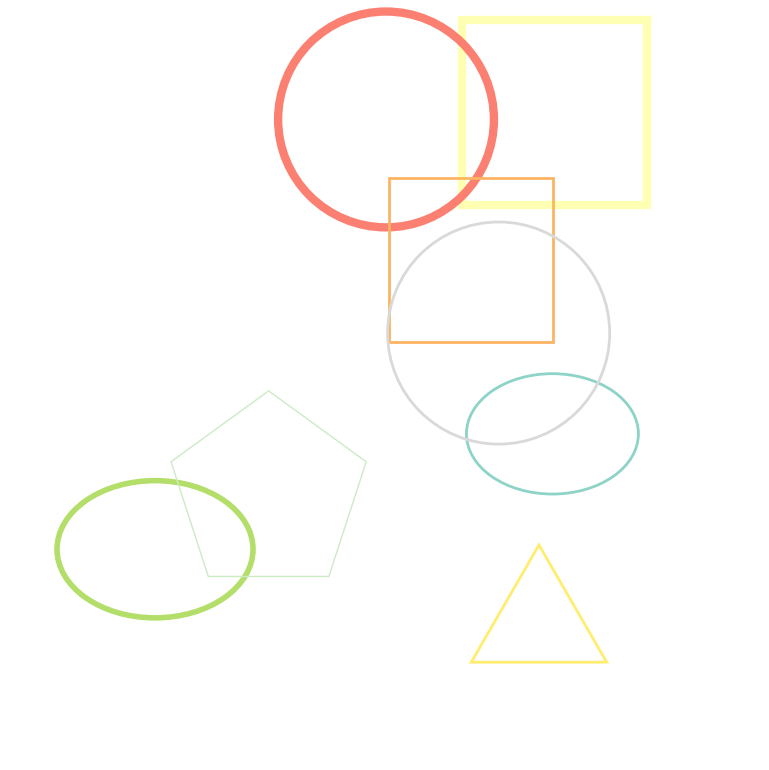[{"shape": "oval", "thickness": 1, "radius": 0.56, "center": [0.717, 0.437]}, {"shape": "square", "thickness": 3, "radius": 0.6, "center": [0.72, 0.854]}, {"shape": "circle", "thickness": 3, "radius": 0.7, "center": [0.501, 0.845]}, {"shape": "square", "thickness": 1, "radius": 0.53, "center": [0.612, 0.662]}, {"shape": "oval", "thickness": 2, "radius": 0.64, "center": [0.201, 0.287]}, {"shape": "circle", "thickness": 1, "radius": 0.72, "center": [0.648, 0.567]}, {"shape": "pentagon", "thickness": 0.5, "radius": 0.67, "center": [0.349, 0.359]}, {"shape": "triangle", "thickness": 1, "radius": 0.51, "center": [0.7, 0.191]}]